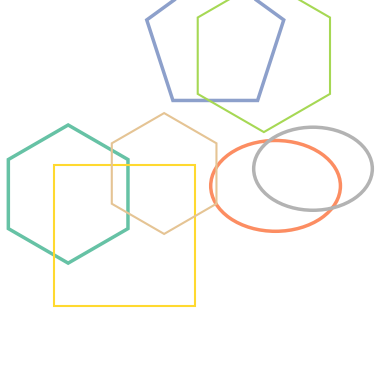[{"shape": "hexagon", "thickness": 2.5, "radius": 0.9, "center": [0.177, 0.496]}, {"shape": "oval", "thickness": 2.5, "radius": 0.84, "center": [0.716, 0.517]}, {"shape": "pentagon", "thickness": 2.5, "radius": 0.94, "center": [0.559, 0.89]}, {"shape": "hexagon", "thickness": 1.5, "radius": 0.99, "center": [0.685, 0.855]}, {"shape": "square", "thickness": 1.5, "radius": 0.91, "center": [0.323, 0.389]}, {"shape": "hexagon", "thickness": 1.5, "radius": 0.78, "center": [0.426, 0.549]}, {"shape": "oval", "thickness": 2.5, "radius": 0.77, "center": [0.813, 0.562]}]